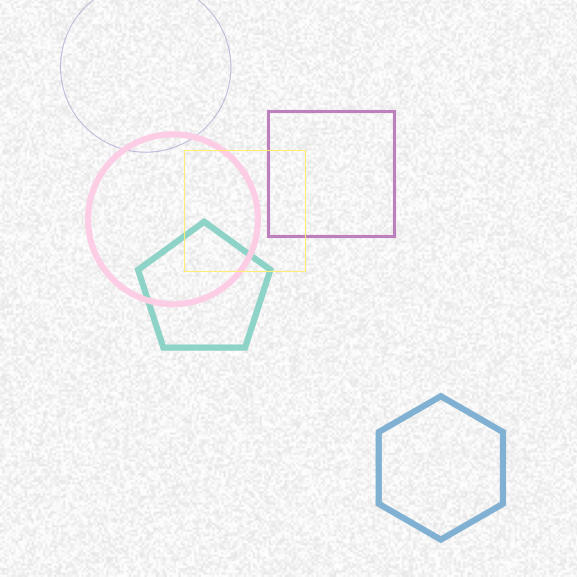[{"shape": "pentagon", "thickness": 3, "radius": 0.6, "center": [0.354, 0.495]}, {"shape": "circle", "thickness": 0.5, "radius": 0.74, "center": [0.252, 0.883]}, {"shape": "hexagon", "thickness": 3, "radius": 0.62, "center": [0.763, 0.189]}, {"shape": "circle", "thickness": 3, "radius": 0.74, "center": [0.3, 0.619]}, {"shape": "square", "thickness": 1.5, "radius": 0.54, "center": [0.573, 0.699]}, {"shape": "square", "thickness": 0.5, "radius": 0.52, "center": [0.423, 0.635]}]